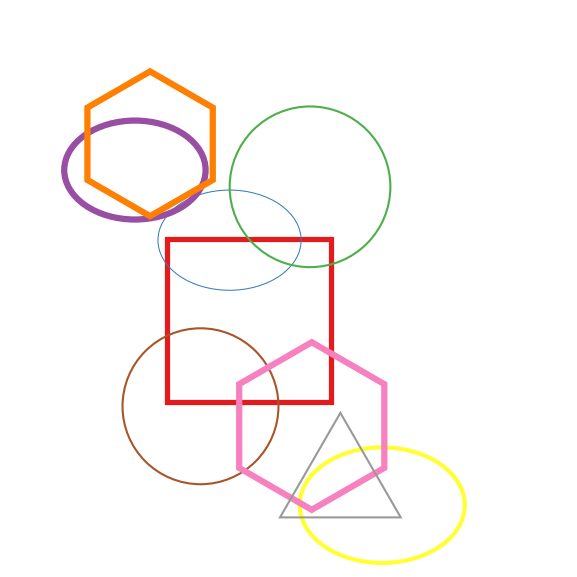[{"shape": "square", "thickness": 2.5, "radius": 0.71, "center": [0.432, 0.444]}, {"shape": "oval", "thickness": 0.5, "radius": 0.62, "center": [0.397, 0.583]}, {"shape": "circle", "thickness": 1, "radius": 0.7, "center": [0.537, 0.676]}, {"shape": "oval", "thickness": 3, "radius": 0.61, "center": [0.234, 0.705]}, {"shape": "hexagon", "thickness": 3, "radius": 0.63, "center": [0.26, 0.75]}, {"shape": "oval", "thickness": 2, "radius": 0.71, "center": [0.662, 0.124]}, {"shape": "circle", "thickness": 1, "radius": 0.68, "center": [0.347, 0.296]}, {"shape": "hexagon", "thickness": 3, "radius": 0.73, "center": [0.54, 0.261]}, {"shape": "triangle", "thickness": 1, "radius": 0.6, "center": [0.589, 0.164]}]